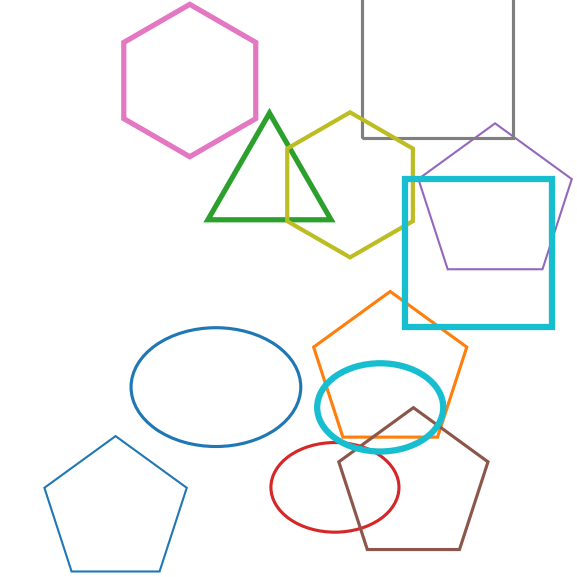[{"shape": "oval", "thickness": 1.5, "radius": 0.73, "center": [0.374, 0.329]}, {"shape": "pentagon", "thickness": 1, "radius": 0.65, "center": [0.2, 0.114]}, {"shape": "pentagon", "thickness": 1.5, "radius": 0.7, "center": [0.676, 0.355]}, {"shape": "triangle", "thickness": 2.5, "radius": 0.62, "center": [0.467, 0.68]}, {"shape": "oval", "thickness": 1.5, "radius": 0.55, "center": [0.58, 0.155]}, {"shape": "pentagon", "thickness": 1, "radius": 0.7, "center": [0.857, 0.646]}, {"shape": "pentagon", "thickness": 1.5, "radius": 0.68, "center": [0.716, 0.157]}, {"shape": "hexagon", "thickness": 2.5, "radius": 0.66, "center": [0.329, 0.86]}, {"shape": "square", "thickness": 1.5, "radius": 0.65, "center": [0.757, 0.89]}, {"shape": "hexagon", "thickness": 2, "radius": 0.63, "center": [0.606, 0.679]}, {"shape": "square", "thickness": 3, "radius": 0.64, "center": [0.829, 0.561]}, {"shape": "oval", "thickness": 3, "radius": 0.55, "center": [0.658, 0.294]}]